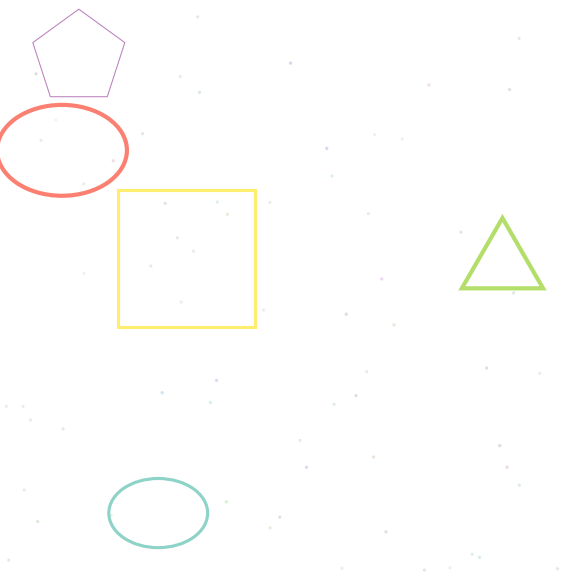[{"shape": "oval", "thickness": 1.5, "radius": 0.43, "center": [0.274, 0.111]}, {"shape": "oval", "thickness": 2, "radius": 0.56, "center": [0.107, 0.739]}, {"shape": "triangle", "thickness": 2, "radius": 0.41, "center": [0.87, 0.54]}, {"shape": "pentagon", "thickness": 0.5, "radius": 0.42, "center": [0.136, 0.899]}, {"shape": "square", "thickness": 1.5, "radius": 0.59, "center": [0.323, 0.552]}]